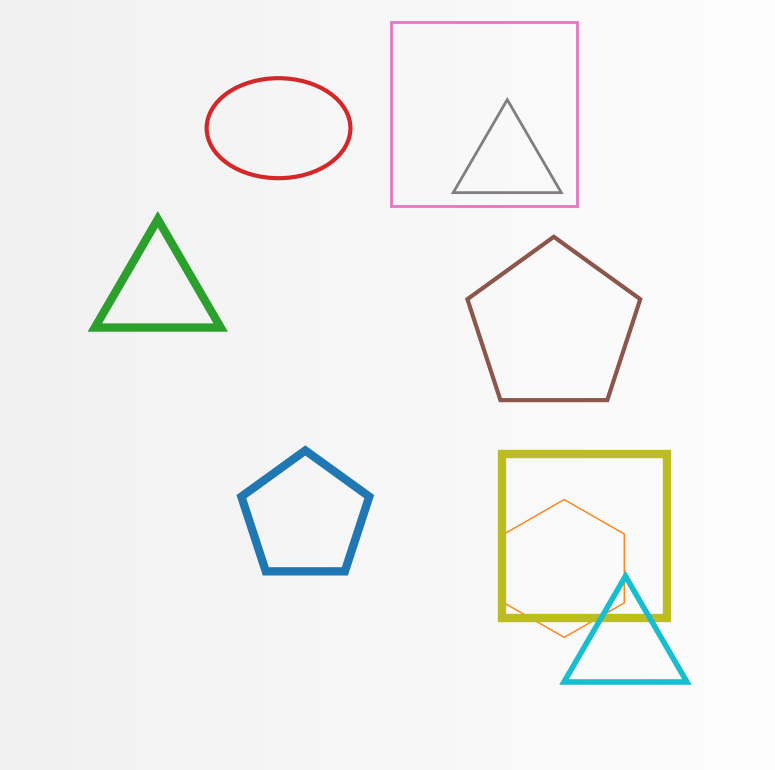[{"shape": "pentagon", "thickness": 3, "radius": 0.43, "center": [0.394, 0.328]}, {"shape": "hexagon", "thickness": 0.5, "radius": 0.45, "center": [0.728, 0.262]}, {"shape": "triangle", "thickness": 3, "radius": 0.47, "center": [0.204, 0.621]}, {"shape": "oval", "thickness": 1.5, "radius": 0.46, "center": [0.359, 0.834]}, {"shape": "pentagon", "thickness": 1.5, "radius": 0.59, "center": [0.715, 0.575]}, {"shape": "square", "thickness": 1, "radius": 0.6, "center": [0.625, 0.852]}, {"shape": "triangle", "thickness": 1, "radius": 0.4, "center": [0.655, 0.79]}, {"shape": "square", "thickness": 3, "radius": 0.53, "center": [0.754, 0.304]}, {"shape": "triangle", "thickness": 2, "radius": 0.46, "center": [0.807, 0.16]}]